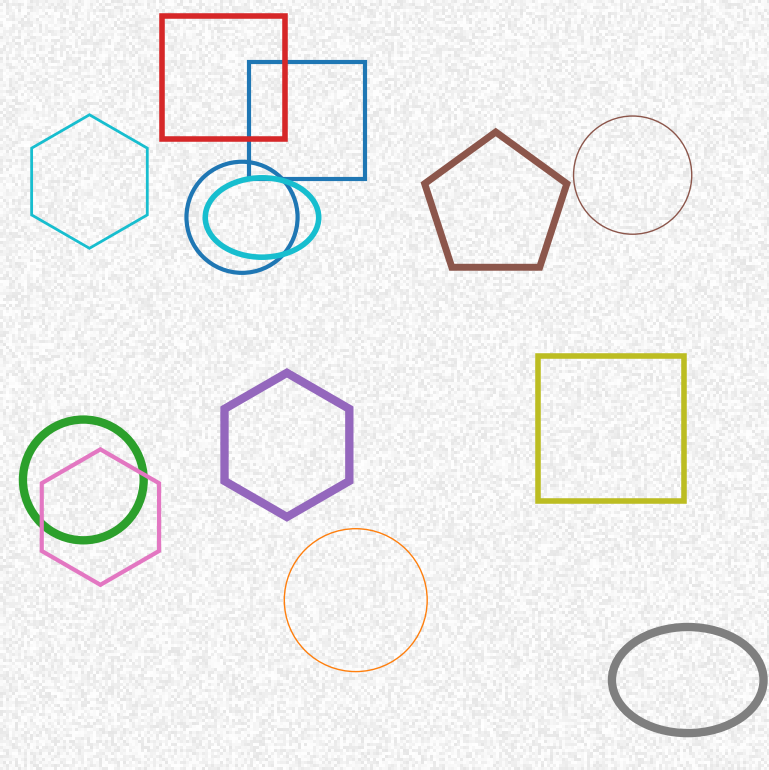[{"shape": "square", "thickness": 1.5, "radius": 0.38, "center": [0.399, 0.844]}, {"shape": "circle", "thickness": 1.5, "radius": 0.36, "center": [0.314, 0.718]}, {"shape": "circle", "thickness": 0.5, "radius": 0.46, "center": [0.462, 0.221]}, {"shape": "circle", "thickness": 3, "radius": 0.39, "center": [0.108, 0.377]}, {"shape": "square", "thickness": 2, "radius": 0.4, "center": [0.291, 0.9]}, {"shape": "hexagon", "thickness": 3, "radius": 0.47, "center": [0.373, 0.422]}, {"shape": "pentagon", "thickness": 2.5, "radius": 0.49, "center": [0.644, 0.731]}, {"shape": "circle", "thickness": 0.5, "radius": 0.38, "center": [0.822, 0.773]}, {"shape": "hexagon", "thickness": 1.5, "radius": 0.44, "center": [0.13, 0.328]}, {"shape": "oval", "thickness": 3, "radius": 0.49, "center": [0.893, 0.117]}, {"shape": "square", "thickness": 2, "radius": 0.47, "center": [0.794, 0.444]}, {"shape": "oval", "thickness": 2, "radius": 0.37, "center": [0.34, 0.718]}, {"shape": "hexagon", "thickness": 1, "radius": 0.43, "center": [0.116, 0.764]}]